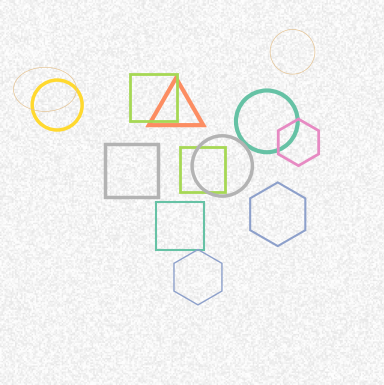[{"shape": "circle", "thickness": 3, "radius": 0.4, "center": [0.693, 0.685]}, {"shape": "square", "thickness": 1.5, "radius": 0.31, "center": [0.467, 0.412]}, {"shape": "triangle", "thickness": 3, "radius": 0.41, "center": [0.457, 0.716]}, {"shape": "hexagon", "thickness": 1.5, "radius": 0.41, "center": [0.721, 0.444]}, {"shape": "hexagon", "thickness": 1, "radius": 0.36, "center": [0.514, 0.28]}, {"shape": "hexagon", "thickness": 2, "radius": 0.3, "center": [0.775, 0.63]}, {"shape": "square", "thickness": 2, "radius": 0.29, "center": [0.526, 0.56]}, {"shape": "square", "thickness": 2, "radius": 0.31, "center": [0.398, 0.747]}, {"shape": "circle", "thickness": 2.5, "radius": 0.32, "center": [0.148, 0.727]}, {"shape": "oval", "thickness": 0.5, "radius": 0.41, "center": [0.117, 0.768]}, {"shape": "circle", "thickness": 0.5, "radius": 0.29, "center": [0.76, 0.865]}, {"shape": "circle", "thickness": 2.5, "radius": 0.39, "center": [0.577, 0.569]}, {"shape": "square", "thickness": 2.5, "radius": 0.35, "center": [0.342, 0.556]}]